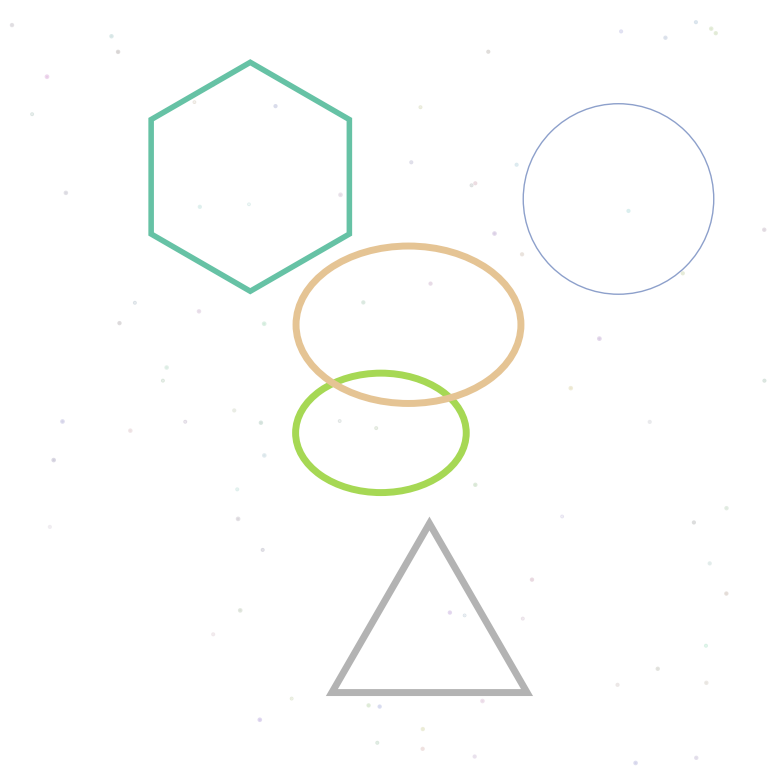[{"shape": "hexagon", "thickness": 2, "radius": 0.74, "center": [0.325, 0.77]}, {"shape": "circle", "thickness": 0.5, "radius": 0.62, "center": [0.803, 0.742]}, {"shape": "oval", "thickness": 2.5, "radius": 0.55, "center": [0.495, 0.438]}, {"shape": "oval", "thickness": 2.5, "radius": 0.73, "center": [0.531, 0.578]}, {"shape": "triangle", "thickness": 2.5, "radius": 0.73, "center": [0.558, 0.174]}]